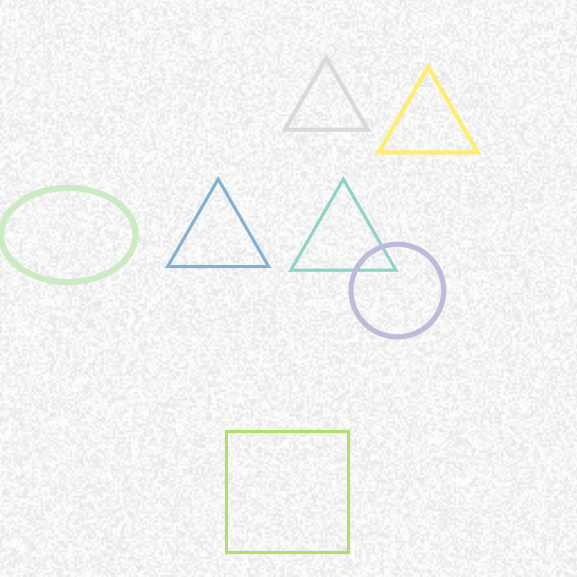[{"shape": "triangle", "thickness": 1.5, "radius": 0.53, "center": [0.595, 0.584]}, {"shape": "circle", "thickness": 2.5, "radius": 0.4, "center": [0.688, 0.496]}, {"shape": "triangle", "thickness": 1.5, "radius": 0.5, "center": [0.378, 0.588]}, {"shape": "square", "thickness": 1.5, "radius": 0.52, "center": [0.497, 0.149]}, {"shape": "triangle", "thickness": 2, "radius": 0.41, "center": [0.565, 0.816]}, {"shape": "oval", "thickness": 3, "radius": 0.58, "center": [0.118, 0.592]}, {"shape": "triangle", "thickness": 2, "radius": 0.49, "center": [0.742, 0.785]}]